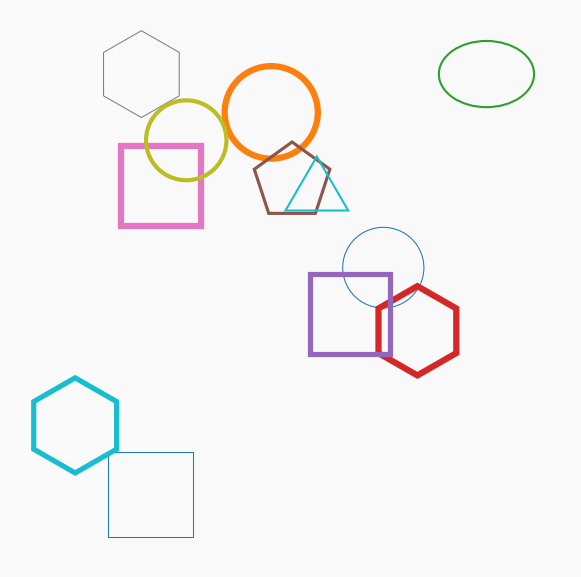[{"shape": "square", "thickness": 0.5, "radius": 0.37, "center": [0.259, 0.143]}, {"shape": "circle", "thickness": 0.5, "radius": 0.35, "center": [0.659, 0.536]}, {"shape": "circle", "thickness": 3, "radius": 0.4, "center": [0.467, 0.805]}, {"shape": "oval", "thickness": 1, "radius": 0.41, "center": [0.837, 0.871]}, {"shape": "hexagon", "thickness": 3, "radius": 0.39, "center": [0.718, 0.426]}, {"shape": "square", "thickness": 2.5, "radius": 0.34, "center": [0.602, 0.456]}, {"shape": "pentagon", "thickness": 1.5, "radius": 0.34, "center": [0.502, 0.685]}, {"shape": "square", "thickness": 3, "radius": 0.35, "center": [0.277, 0.677]}, {"shape": "hexagon", "thickness": 0.5, "radius": 0.38, "center": [0.243, 0.871]}, {"shape": "circle", "thickness": 2, "radius": 0.35, "center": [0.32, 0.756]}, {"shape": "triangle", "thickness": 1, "radius": 0.31, "center": [0.545, 0.666]}, {"shape": "hexagon", "thickness": 2.5, "radius": 0.41, "center": [0.129, 0.263]}]